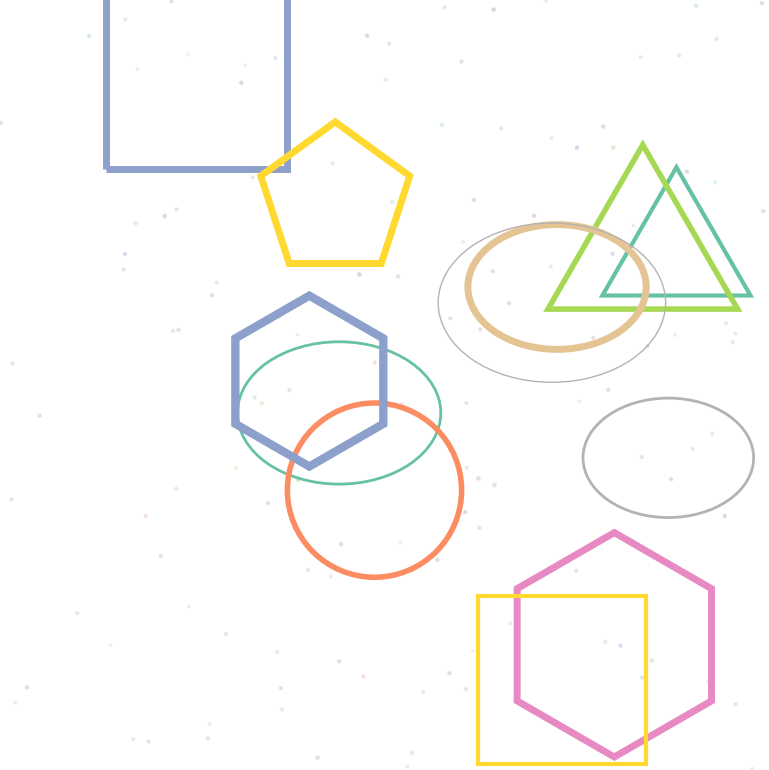[{"shape": "oval", "thickness": 1, "radius": 0.66, "center": [0.44, 0.464]}, {"shape": "triangle", "thickness": 1.5, "radius": 0.56, "center": [0.878, 0.672]}, {"shape": "circle", "thickness": 2, "radius": 0.57, "center": [0.486, 0.363]}, {"shape": "square", "thickness": 2.5, "radius": 0.59, "center": [0.256, 0.898]}, {"shape": "hexagon", "thickness": 3, "radius": 0.55, "center": [0.402, 0.505]}, {"shape": "hexagon", "thickness": 2.5, "radius": 0.73, "center": [0.798, 0.163]}, {"shape": "triangle", "thickness": 2, "radius": 0.71, "center": [0.835, 0.67]}, {"shape": "square", "thickness": 1.5, "radius": 0.55, "center": [0.73, 0.117]}, {"shape": "pentagon", "thickness": 2.5, "radius": 0.51, "center": [0.435, 0.74]}, {"shape": "oval", "thickness": 2.5, "radius": 0.58, "center": [0.723, 0.627]}, {"shape": "oval", "thickness": 0.5, "radius": 0.74, "center": [0.717, 0.607]}, {"shape": "oval", "thickness": 1, "radius": 0.55, "center": [0.868, 0.405]}]